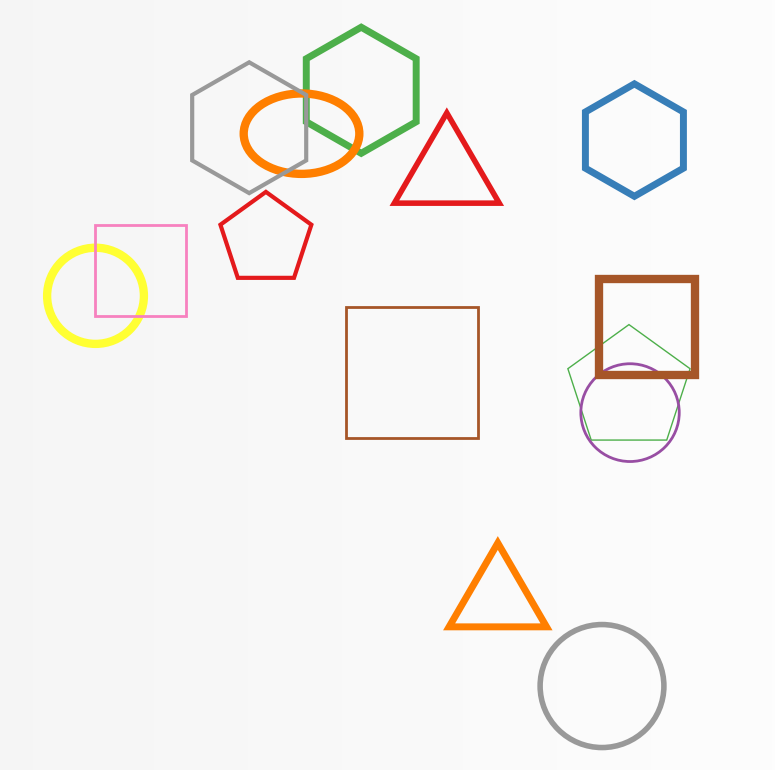[{"shape": "pentagon", "thickness": 1.5, "radius": 0.31, "center": [0.343, 0.689]}, {"shape": "triangle", "thickness": 2, "radius": 0.39, "center": [0.577, 0.775]}, {"shape": "hexagon", "thickness": 2.5, "radius": 0.37, "center": [0.819, 0.818]}, {"shape": "hexagon", "thickness": 2.5, "radius": 0.41, "center": [0.466, 0.883]}, {"shape": "pentagon", "thickness": 0.5, "radius": 0.41, "center": [0.812, 0.496]}, {"shape": "circle", "thickness": 1, "radius": 0.32, "center": [0.813, 0.464]}, {"shape": "oval", "thickness": 3, "radius": 0.37, "center": [0.389, 0.826]}, {"shape": "triangle", "thickness": 2.5, "radius": 0.36, "center": [0.642, 0.222]}, {"shape": "circle", "thickness": 3, "radius": 0.31, "center": [0.123, 0.616]}, {"shape": "square", "thickness": 1, "radius": 0.43, "center": [0.532, 0.516]}, {"shape": "square", "thickness": 3, "radius": 0.31, "center": [0.835, 0.576]}, {"shape": "square", "thickness": 1, "radius": 0.29, "center": [0.181, 0.649]}, {"shape": "circle", "thickness": 2, "radius": 0.4, "center": [0.777, 0.109]}, {"shape": "hexagon", "thickness": 1.5, "radius": 0.42, "center": [0.322, 0.834]}]